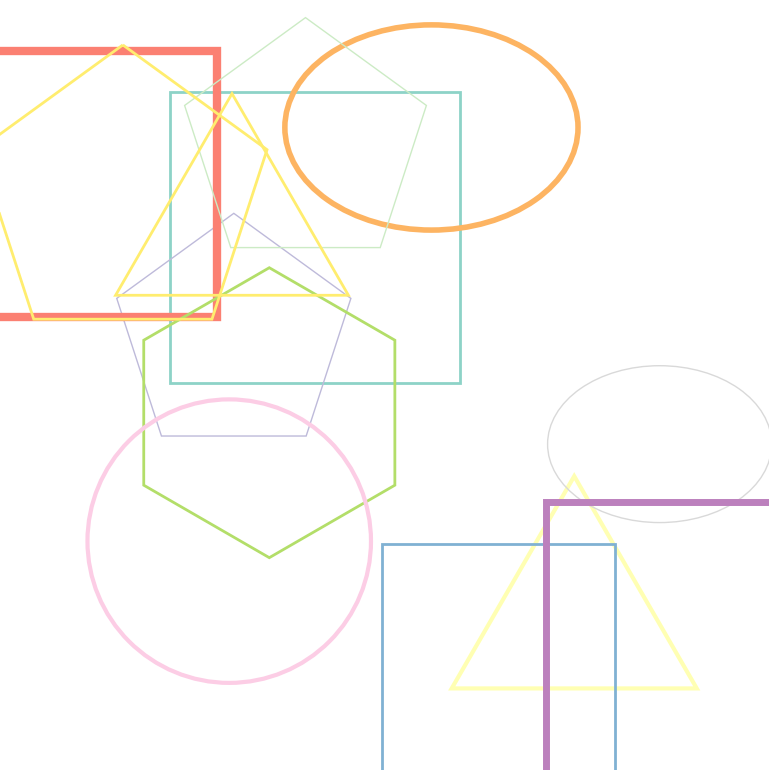[{"shape": "square", "thickness": 1, "radius": 0.94, "center": [0.409, 0.692]}, {"shape": "triangle", "thickness": 1.5, "radius": 0.92, "center": [0.746, 0.198]}, {"shape": "pentagon", "thickness": 0.5, "radius": 0.8, "center": [0.304, 0.563]}, {"shape": "square", "thickness": 3, "radius": 0.86, "center": [0.11, 0.762]}, {"shape": "square", "thickness": 1, "radius": 0.76, "center": [0.647, 0.142]}, {"shape": "oval", "thickness": 2, "radius": 0.95, "center": [0.56, 0.834]}, {"shape": "hexagon", "thickness": 1, "radius": 0.94, "center": [0.35, 0.464]}, {"shape": "circle", "thickness": 1.5, "radius": 0.92, "center": [0.298, 0.297]}, {"shape": "oval", "thickness": 0.5, "radius": 0.73, "center": [0.857, 0.423]}, {"shape": "square", "thickness": 2.5, "radius": 0.92, "center": [0.894, 0.163]}, {"shape": "pentagon", "thickness": 0.5, "radius": 0.83, "center": [0.397, 0.812]}, {"shape": "pentagon", "thickness": 1, "radius": 0.98, "center": [0.16, 0.745]}, {"shape": "triangle", "thickness": 1, "radius": 0.87, "center": [0.301, 0.704]}]